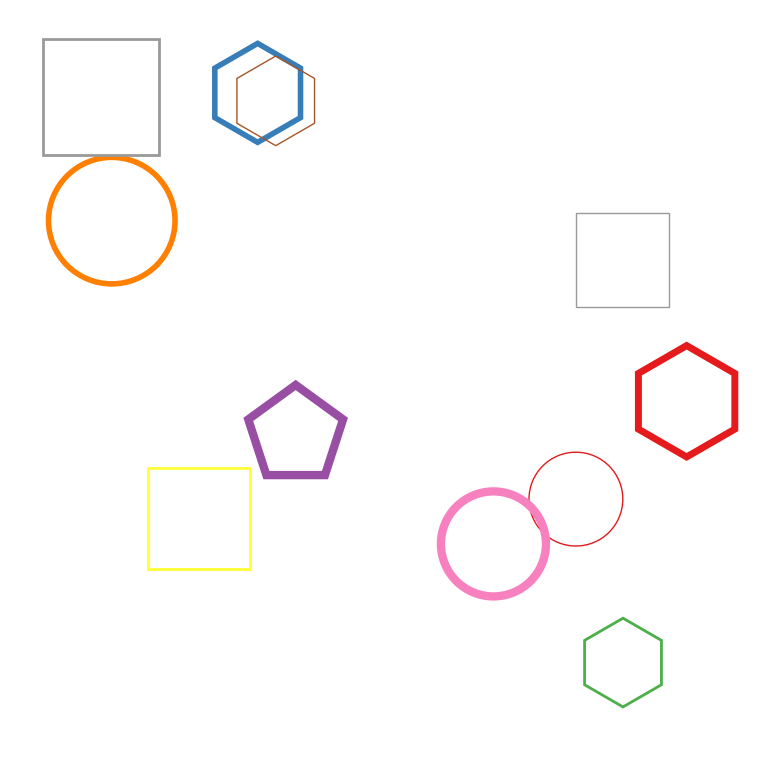[{"shape": "circle", "thickness": 0.5, "radius": 0.3, "center": [0.748, 0.352]}, {"shape": "hexagon", "thickness": 2.5, "radius": 0.36, "center": [0.892, 0.479]}, {"shape": "hexagon", "thickness": 2, "radius": 0.32, "center": [0.335, 0.879]}, {"shape": "hexagon", "thickness": 1, "radius": 0.29, "center": [0.809, 0.14]}, {"shape": "pentagon", "thickness": 3, "radius": 0.32, "center": [0.384, 0.435]}, {"shape": "circle", "thickness": 2, "radius": 0.41, "center": [0.145, 0.713]}, {"shape": "square", "thickness": 1, "radius": 0.33, "center": [0.258, 0.327]}, {"shape": "hexagon", "thickness": 0.5, "radius": 0.29, "center": [0.358, 0.869]}, {"shape": "circle", "thickness": 3, "radius": 0.34, "center": [0.641, 0.294]}, {"shape": "square", "thickness": 1, "radius": 0.38, "center": [0.131, 0.874]}, {"shape": "square", "thickness": 0.5, "radius": 0.3, "center": [0.809, 0.662]}]